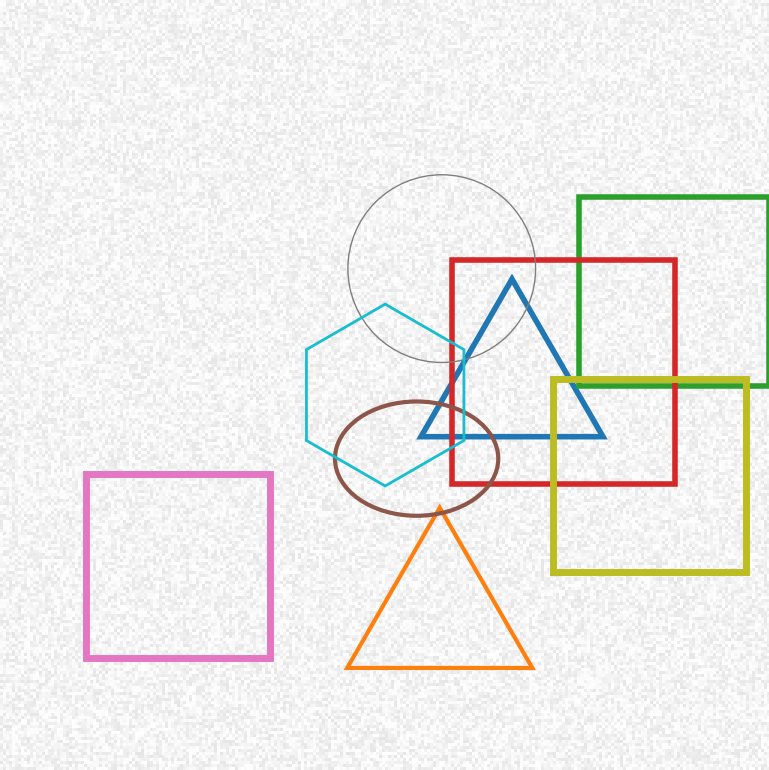[{"shape": "triangle", "thickness": 2, "radius": 0.68, "center": [0.665, 0.501]}, {"shape": "triangle", "thickness": 1.5, "radius": 0.69, "center": [0.571, 0.202]}, {"shape": "square", "thickness": 2, "radius": 0.62, "center": [0.876, 0.621]}, {"shape": "square", "thickness": 2, "radius": 0.73, "center": [0.732, 0.516]}, {"shape": "oval", "thickness": 1.5, "radius": 0.53, "center": [0.541, 0.404]}, {"shape": "square", "thickness": 2.5, "radius": 0.6, "center": [0.231, 0.265]}, {"shape": "circle", "thickness": 0.5, "radius": 0.61, "center": [0.574, 0.651]}, {"shape": "square", "thickness": 2.5, "radius": 0.63, "center": [0.844, 0.382]}, {"shape": "hexagon", "thickness": 1, "radius": 0.59, "center": [0.5, 0.487]}]